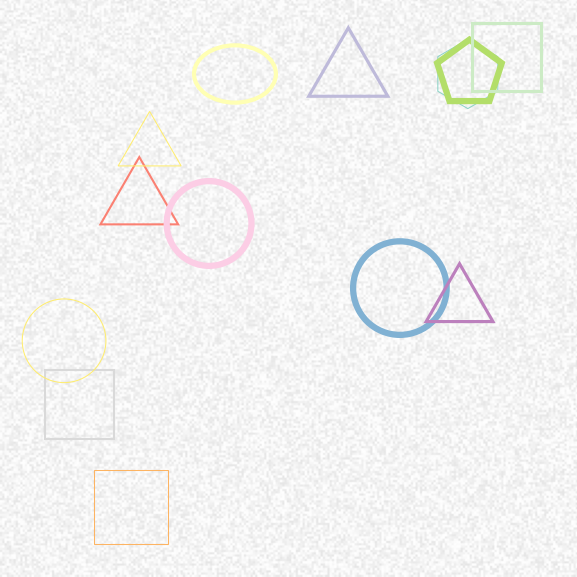[{"shape": "hexagon", "thickness": 0.5, "radius": 0.3, "center": [0.81, 0.871]}, {"shape": "oval", "thickness": 2, "radius": 0.35, "center": [0.407, 0.871]}, {"shape": "triangle", "thickness": 1.5, "radius": 0.4, "center": [0.603, 0.872]}, {"shape": "triangle", "thickness": 1, "radius": 0.39, "center": [0.241, 0.649]}, {"shape": "circle", "thickness": 3, "radius": 0.41, "center": [0.692, 0.5]}, {"shape": "square", "thickness": 0.5, "radius": 0.32, "center": [0.227, 0.121]}, {"shape": "pentagon", "thickness": 3, "radius": 0.29, "center": [0.813, 0.872]}, {"shape": "circle", "thickness": 3, "radius": 0.37, "center": [0.362, 0.612]}, {"shape": "square", "thickness": 1, "radius": 0.3, "center": [0.137, 0.299]}, {"shape": "triangle", "thickness": 1.5, "radius": 0.33, "center": [0.796, 0.476]}, {"shape": "square", "thickness": 1.5, "radius": 0.3, "center": [0.877, 0.9]}, {"shape": "triangle", "thickness": 0.5, "radius": 0.31, "center": [0.259, 0.743]}, {"shape": "circle", "thickness": 0.5, "radius": 0.36, "center": [0.111, 0.409]}]